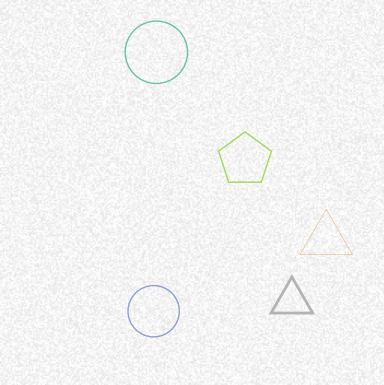[{"shape": "circle", "thickness": 1, "radius": 0.41, "center": [0.406, 0.864]}, {"shape": "circle", "thickness": 1, "radius": 0.33, "center": [0.399, 0.192]}, {"shape": "pentagon", "thickness": 1, "radius": 0.36, "center": [0.636, 0.585]}, {"shape": "triangle", "thickness": 0.5, "radius": 0.39, "center": [0.847, 0.378]}, {"shape": "triangle", "thickness": 2, "radius": 0.31, "center": [0.758, 0.218]}]